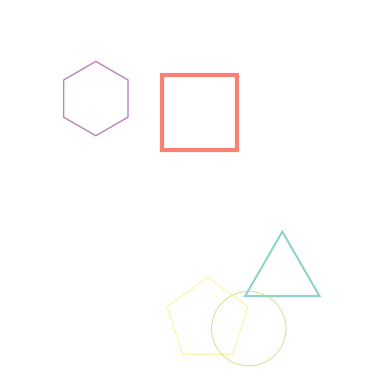[{"shape": "triangle", "thickness": 1.5, "radius": 0.56, "center": [0.733, 0.287]}, {"shape": "square", "thickness": 3, "radius": 0.49, "center": [0.518, 0.708]}, {"shape": "circle", "thickness": 0.5, "radius": 0.48, "center": [0.646, 0.146]}, {"shape": "hexagon", "thickness": 1, "radius": 0.48, "center": [0.249, 0.744]}, {"shape": "pentagon", "thickness": 0.5, "radius": 0.55, "center": [0.539, 0.169]}]